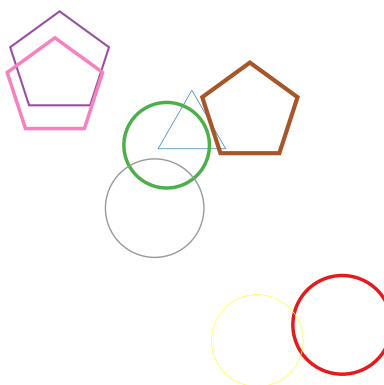[{"shape": "circle", "thickness": 2.5, "radius": 0.64, "center": [0.889, 0.156]}, {"shape": "triangle", "thickness": 0.5, "radius": 0.51, "center": [0.498, 0.664]}, {"shape": "circle", "thickness": 2.5, "radius": 0.56, "center": [0.433, 0.623]}, {"shape": "pentagon", "thickness": 1.5, "radius": 0.67, "center": [0.155, 0.836]}, {"shape": "circle", "thickness": 0.5, "radius": 0.6, "center": [0.668, 0.115]}, {"shape": "pentagon", "thickness": 3, "radius": 0.65, "center": [0.649, 0.707]}, {"shape": "pentagon", "thickness": 2.5, "radius": 0.65, "center": [0.143, 0.772]}, {"shape": "circle", "thickness": 1, "radius": 0.64, "center": [0.402, 0.459]}]